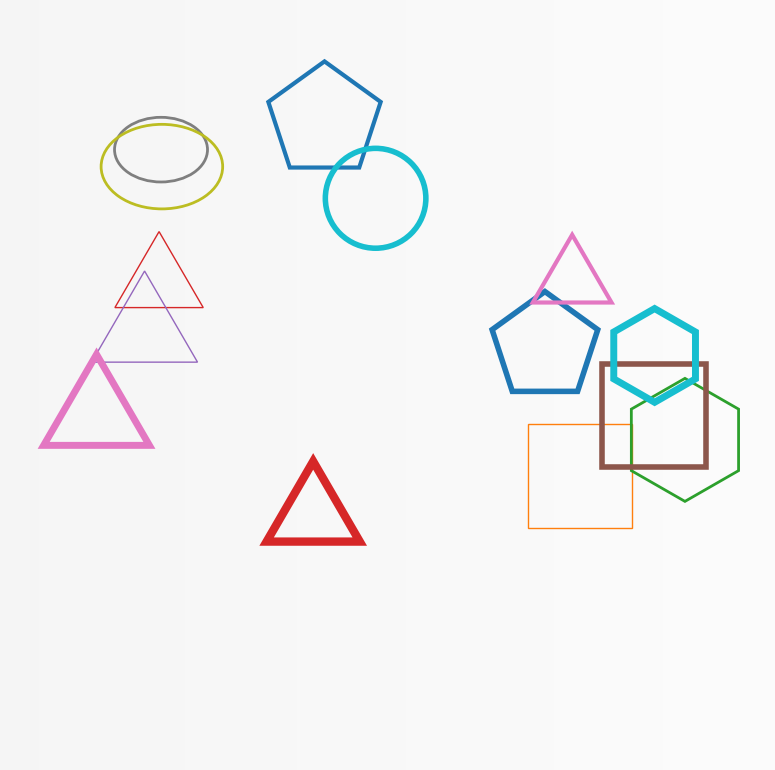[{"shape": "pentagon", "thickness": 2, "radius": 0.36, "center": [0.703, 0.55]}, {"shape": "pentagon", "thickness": 1.5, "radius": 0.38, "center": [0.419, 0.844]}, {"shape": "square", "thickness": 0.5, "radius": 0.34, "center": [0.748, 0.382]}, {"shape": "hexagon", "thickness": 1, "radius": 0.4, "center": [0.884, 0.429]}, {"shape": "triangle", "thickness": 3, "radius": 0.35, "center": [0.404, 0.331]}, {"shape": "triangle", "thickness": 0.5, "radius": 0.33, "center": [0.205, 0.633]}, {"shape": "triangle", "thickness": 0.5, "radius": 0.39, "center": [0.187, 0.569]}, {"shape": "square", "thickness": 2, "radius": 0.33, "center": [0.844, 0.46]}, {"shape": "triangle", "thickness": 2.5, "radius": 0.39, "center": [0.125, 0.461]}, {"shape": "triangle", "thickness": 1.5, "radius": 0.29, "center": [0.738, 0.636]}, {"shape": "oval", "thickness": 1, "radius": 0.3, "center": [0.208, 0.806]}, {"shape": "oval", "thickness": 1, "radius": 0.39, "center": [0.209, 0.784]}, {"shape": "hexagon", "thickness": 2.5, "radius": 0.3, "center": [0.845, 0.538]}, {"shape": "circle", "thickness": 2, "radius": 0.32, "center": [0.485, 0.742]}]